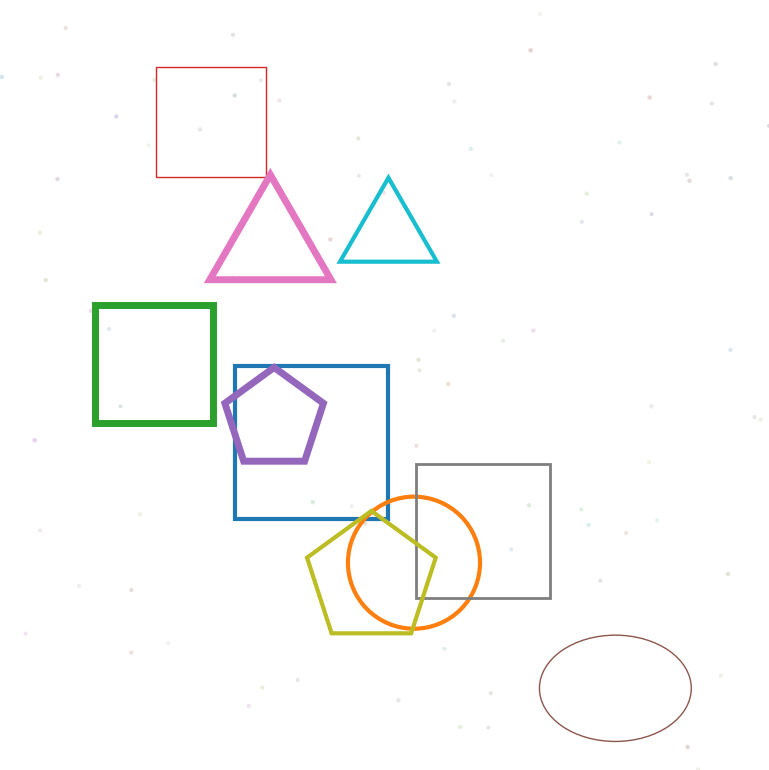[{"shape": "square", "thickness": 1.5, "radius": 0.5, "center": [0.405, 0.425]}, {"shape": "circle", "thickness": 1.5, "radius": 0.43, "center": [0.538, 0.269]}, {"shape": "square", "thickness": 2.5, "radius": 0.38, "center": [0.2, 0.527]}, {"shape": "square", "thickness": 0.5, "radius": 0.36, "center": [0.274, 0.842]}, {"shape": "pentagon", "thickness": 2.5, "radius": 0.34, "center": [0.356, 0.455]}, {"shape": "oval", "thickness": 0.5, "radius": 0.49, "center": [0.799, 0.106]}, {"shape": "triangle", "thickness": 2.5, "radius": 0.45, "center": [0.351, 0.682]}, {"shape": "square", "thickness": 1, "radius": 0.44, "center": [0.627, 0.31]}, {"shape": "pentagon", "thickness": 1.5, "radius": 0.44, "center": [0.482, 0.249]}, {"shape": "triangle", "thickness": 1.5, "radius": 0.36, "center": [0.504, 0.696]}]